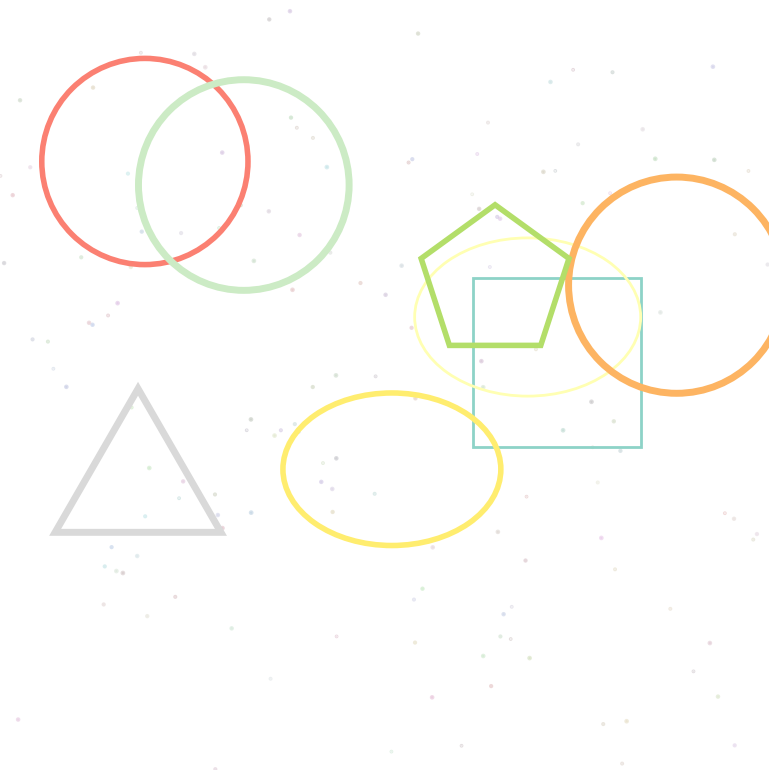[{"shape": "square", "thickness": 1, "radius": 0.55, "center": [0.724, 0.529]}, {"shape": "oval", "thickness": 1, "radius": 0.73, "center": [0.685, 0.588]}, {"shape": "circle", "thickness": 2, "radius": 0.67, "center": [0.188, 0.79]}, {"shape": "circle", "thickness": 2.5, "radius": 0.7, "center": [0.879, 0.63]}, {"shape": "pentagon", "thickness": 2, "radius": 0.5, "center": [0.643, 0.633]}, {"shape": "triangle", "thickness": 2.5, "radius": 0.62, "center": [0.179, 0.371]}, {"shape": "circle", "thickness": 2.5, "radius": 0.68, "center": [0.317, 0.76]}, {"shape": "oval", "thickness": 2, "radius": 0.71, "center": [0.509, 0.391]}]